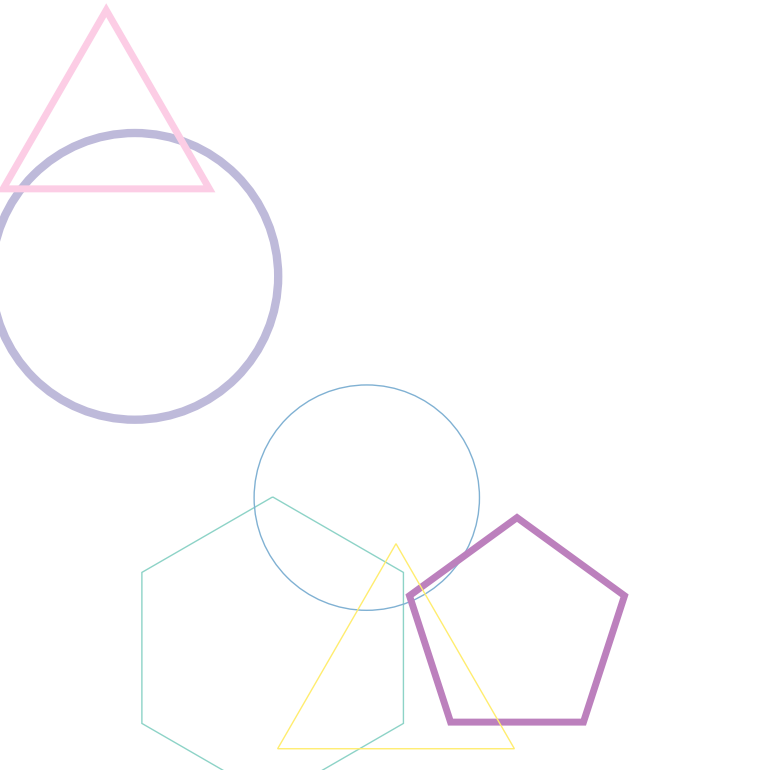[{"shape": "hexagon", "thickness": 0.5, "radius": 0.98, "center": [0.354, 0.159]}, {"shape": "circle", "thickness": 3, "radius": 0.93, "center": [0.175, 0.641]}, {"shape": "circle", "thickness": 0.5, "radius": 0.73, "center": [0.476, 0.354]}, {"shape": "triangle", "thickness": 2.5, "radius": 0.77, "center": [0.138, 0.832]}, {"shape": "pentagon", "thickness": 2.5, "radius": 0.73, "center": [0.671, 0.181]}, {"shape": "triangle", "thickness": 0.5, "radius": 0.89, "center": [0.514, 0.116]}]